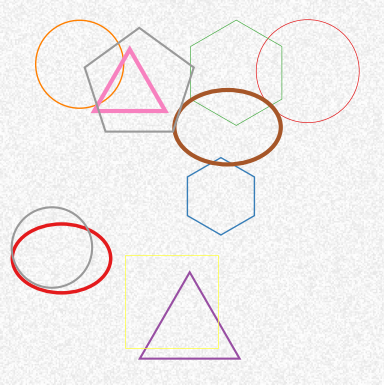[{"shape": "oval", "thickness": 2.5, "radius": 0.64, "center": [0.16, 0.329]}, {"shape": "circle", "thickness": 0.5, "radius": 0.67, "center": [0.799, 0.815]}, {"shape": "hexagon", "thickness": 1, "radius": 0.5, "center": [0.574, 0.49]}, {"shape": "hexagon", "thickness": 0.5, "radius": 0.68, "center": [0.614, 0.811]}, {"shape": "triangle", "thickness": 1.5, "radius": 0.75, "center": [0.493, 0.143]}, {"shape": "circle", "thickness": 1, "radius": 0.57, "center": [0.207, 0.833]}, {"shape": "square", "thickness": 0.5, "radius": 0.6, "center": [0.446, 0.217]}, {"shape": "oval", "thickness": 3, "radius": 0.69, "center": [0.591, 0.67]}, {"shape": "triangle", "thickness": 3, "radius": 0.53, "center": [0.337, 0.765]}, {"shape": "circle", "thickness": 1.5, "radius": 0.52, "center": [0.135, 0.357]}, {"shape": "pentagon", "thickness": 1.5, "radius": 0.74, "center": [0.362, 0.779]}]